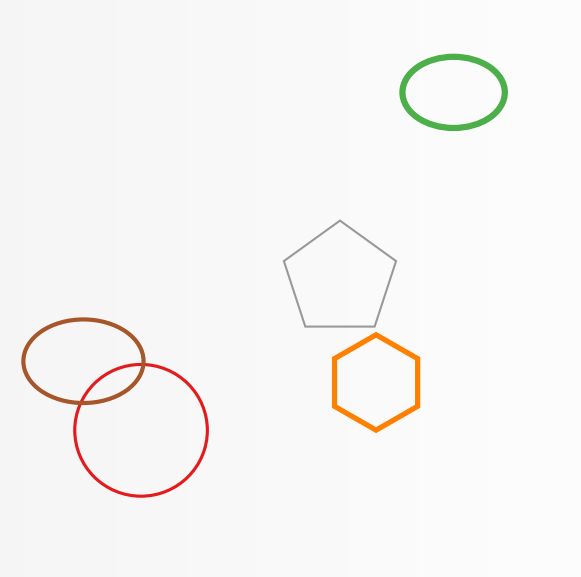[{"shape": "circle", "thickness": 1.5, "radius": 0.57, "center": [0.243, 0.254]}, {"shape": "oval", "thickness": 3, "radius": 0.44, "center": [0.78, 0.839]}, {"shape": "hexagon", "thickness": 2.5, "radius": 0.41, "center": [0.647, 0.337]}, {"shape": "oval", "thickness": 2, "radius": 0.52, "center": [0.144, 0.374]}, {"shape": "pentagon", "thickness": 1, "radius": 0.51, "center": [0.585, 0.516]}]